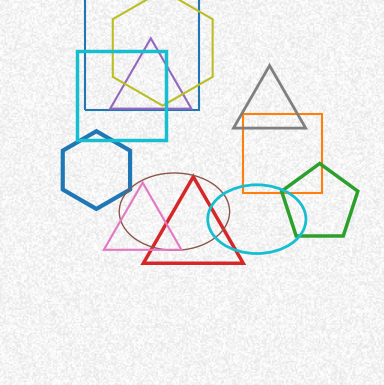[{"shape": "hexagon", "thickness": 3, "radius": 0.5, "center": [0.25, 0.558]}, {"shape": "square", "thickness": 1.5, "radius": 0.74, "center": [0.369, 0.864]}, {"shape": "square", "thickness": 1.5, "radius": 0.51, "center": [0.734, 0.602]}, {"shape": "pentagon", "thickness": 2.5, "radius": 0.52, "center": [0.83, 0.471]}, {"shape": "triangle", "thickness": 2.5, "radius": 0.75, "center": [0.502, 0.391]}, {"shape": "triangle", "thickness": 1.5, "radius": 0.61, "center": [0.392, 0.779]}, {"shape": "oval", "thickness": 1, "radius": 0.72, "center": [0.453, 0.45]}, {"shape": "triangle", "thickness": 1.5, "radius": 0.58, "center": [0.37, 0.409]}, {"shape": "triangle", "thickness": 2, "radius": 0.54, "center": [0.7, 0.721]}, {"shape": "hexagon", "thickness": 1.5, "radius": 0.75, "center": [0.423, 0.875]}, {"shape": "square", "thickness": 2.5, "radius": 0.58, "center": [0.316, 0.752]}, {"shape": "oval", "thickness": 2, "radius": 0.64, "center": [0.667, 0.431]}]